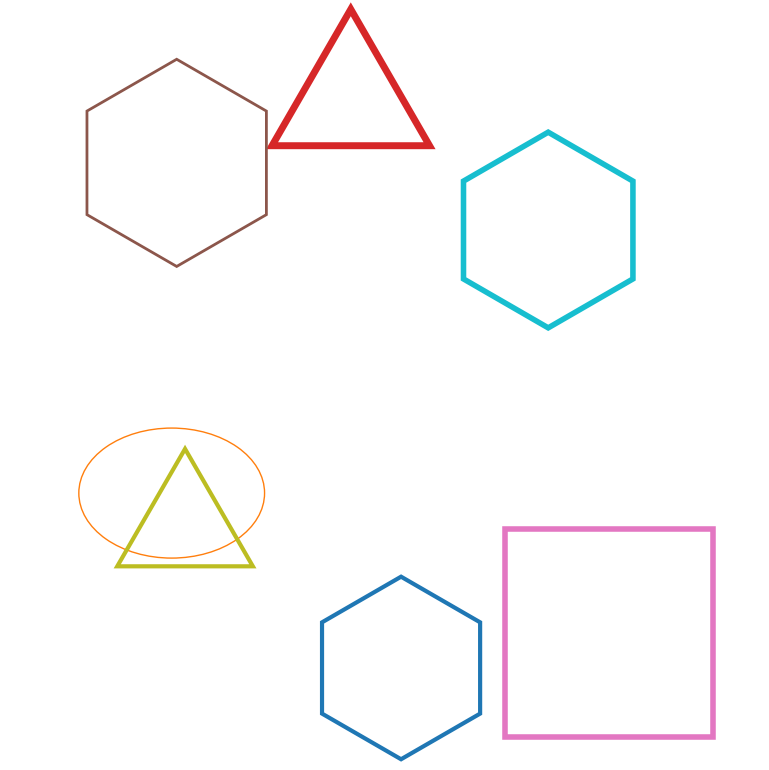[{"shape": "hexagon", "thickness": 1.5, "radius": 0.59, "center": [0.521, 0.133]}, {"shape": "oval", "thickness": 0.5, "radius": 0.6, "center": [0.223, 0.36]}, {"shape": "triangle", "thickness": 2.5, "radius": 0.59, "center": [0.456, 0.87]}, {"shape": "hexagon", "thickness": 1, "radius": 0.67, "center": [0.229, 0.788]}, {"shape": "square", "thickness": 2, "radius": 0.67, "center": [0.791, 0.178]}, {"shape": "triangle", "thickness": 1.5, "radius": 0.51, "center": [0.24, 0.315]}, {"shape": "hexagon", "thickness": 2, "radius": 0.64, "center": [0.712, 0.701]}]